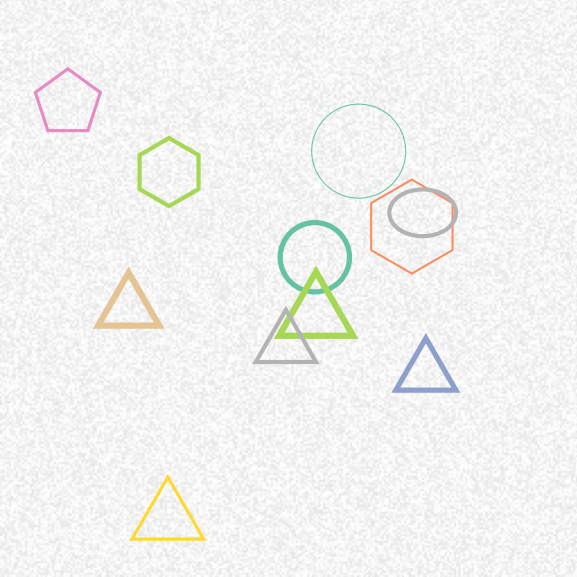[{"shape": "circle", "thickness": 2.5, "radius": 0.3, "center": [0.545, 0.554]}, {"shape": "circle", "thickness": 0.5, "radius": 0.41, "center": [0.621, 0.737]}, {"shape": "hexagon", "thickness": 1, "radius": 0.41, "center": [0.713, 0.607]}, {"shape": "triangle", "thickness": 2.5, "radius": 0.3, "center": [0.737, 0.354]}, {"shape": "pentagon", "thickness": 1.5, "radius": 0.3, "center": [0.118, 0.821]}, {"shape": "triangle", "thickness": 3, "radius": 0.37, "center": [0.547, 0.455]}, {"shape": "hexagon", "thickness": 2, "radius": 0.29, "center": [0.293, 0.701]}, {"shape": "triangle", "thickness": 1.5, "radius": 0.36, "center": [0.291, 0.101]}, {"shape": "triangle", "thickness": 3, "radius": 0.31, "center": [0.223, 0.466]}, {"shape": "oval", "thickness": 2, "radius": 0.29, "center": [0.732, 0.631]}, {"shape": "triangle", "thickness": 2, "radius": 0.3, "center": [0.495, 0.402]}]